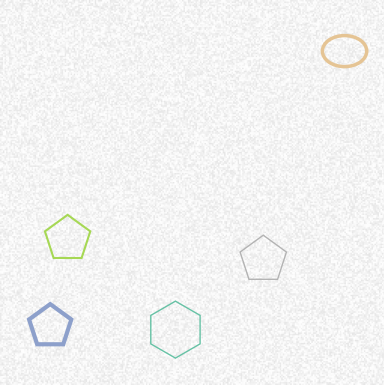[{"shape": "hexagon", "thickness": 1, "radius": 0.37, "center": [0.456, 0.144]}, {"shape": "pentagon", "thickness": 3, "radius": 0.29, "center": [0.13, 0.152]}, {"shape": "pentagon", "thickness": 1.5, "radius": 0.31, "center": [0.176, 0.38]}, {"shape": "oval", "thickness": 2.5, "radius": 0.29, "center": [0.895, 0.867]}, {"shape": "pentagon", "thickness": 1, "radius": 0.32, "center": [0.684, 0.326]}]